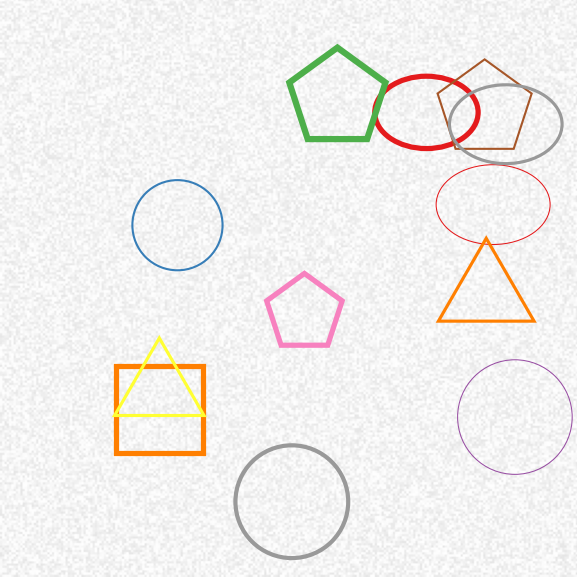[{"shape": "oval", "thickness": 0.5, "radius": 0.49, "center": [0.854, 0.645]}, {"shape": "oval", "thickness": 2.5, "radius": 0.45, "center": [0.738, 0.805]}, {"shape": "circle", "thickness": 1, "radius": 0.39, "center": [0.307, 0.609]}, {"shape": "pentagon", "thickness": 3, "radius": 0.44, "center": [0.584, 0.829]}, {"shape": "circle", "thickness": 0.5, "radius": 0.5, "center": [0.892, 0.277]}, {"shape": "triangle", "thickness": 1.5, "radius": 0.48, "center": [0.842, 0.491]}, {"shape": "square", "thickness": 2.5, "radius": 0.37, "center": [0.276, 0.29]}, {"shape": "triangle", "thickness": 1.5, "radius": 0.45, "center": [0.276, 0.324]}, {"shape": "pentagon", "thickness": 1, "radius": 0.43, "center": [0.839, 0.811]}, {"shape": "pentagon", "thickness": 2.5, "radius": 0.34, "center": [0.527, 0.457]}, {"shape": "oval", "thickness": 1.5, "radius": 0.49, "center": [0.876, 0.784]}, {"shape": "circle", "thickness": 2, "radius": 0.49, "center": [0.505, 0.13]}]